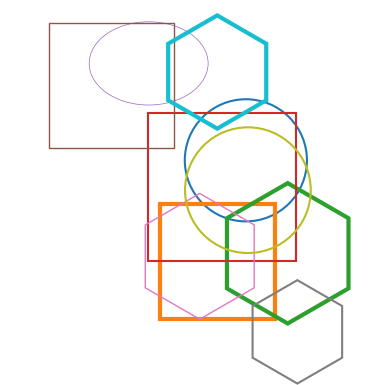[{"shape": "circle", "thickness": 1.5, "radius": 0.79, "center": [0.639, 0.584]}, {"shape": "square", "thickness": 3, "radius": 0.74, "center": [0.564, 0.32]}, {"shape": "hexagon", "thickness": 3, "radius": 0.91, "center": [0.747, 0.342]}, {"shape": "square", "thickness": 1.5, "radius": 0.96, "center": [0.577, 0.513]}, {"shape": "oval", "thickness": 0.5, "radius": 0.77, "center": [0.386, 0.835]}, {"shape": "square", "thickness": 1, "radius": 0.81, "center": [0.289, 0.778]}, {"shape": "hexagon", "thickness": 1, "radius": 0.82, "center": [0.519, 0.334]}, {"shape": "hexagon", "thickness": 1.5, "radius": 0.67, "center": [0.772, 0.138]}, {"shape": "circle", "thickness": 1.5, "radius": 0.82, "center": [0.644, 0.506]}, {"shape": "hexagon", "thickness": 3, "radius": 0.74, "center": [0.564, 0.813]}]